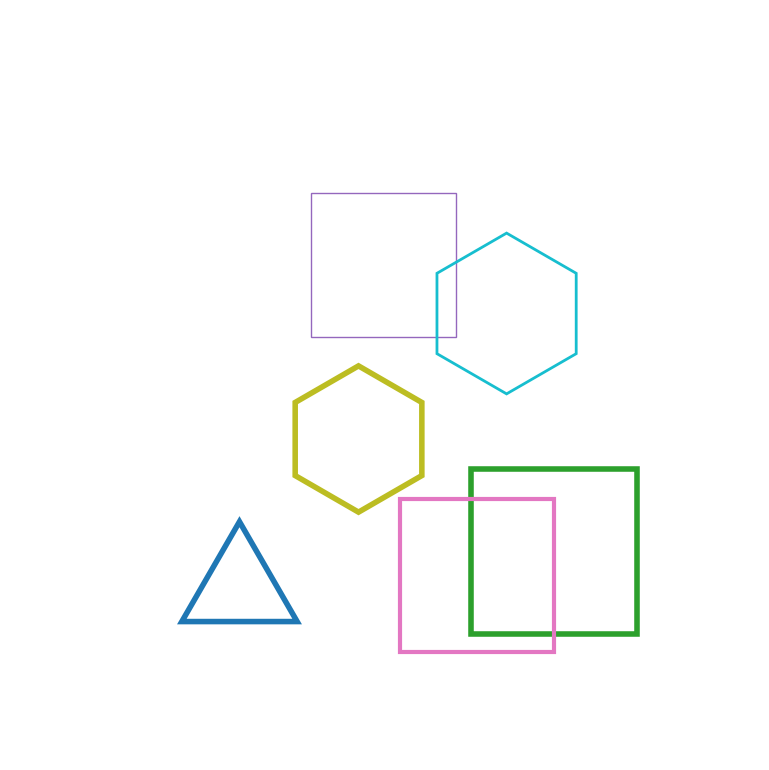[{"shape": "triangle", "thickness": 2, "radius": 0.43, "center": [0.311, 0.236]}, {"shape": "square", "thickness": 2, "radius": 0.54, "center": [0.719, 0.284]}, {"shape": "square", "thickness": 0.5, "radius": 0.47, "center": [0.498, 0.656]}, {"shape": "square", "thickness": 1.5, "radius": 0.5, "center": [0.62, 0.253]}, {"shape": "hexagon", "thickness": 2, "radius": 0.47, "center": [0.466, 0.43]}, {"shape": "hexagon", "thickness": 1, "radius": 0.52, "center": [0.658, 0.593]}]